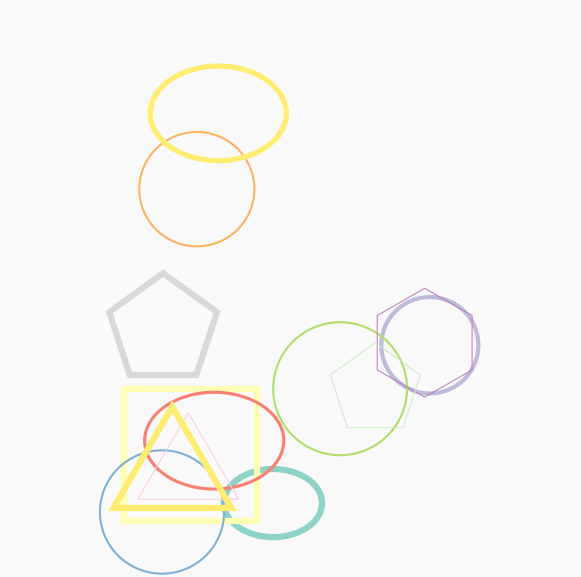[{"shape": "oval", "thickness": 3, "radius": 0.42, "center": [0.47, 0.128]}, {"shape": "square", "thickness": 3, "radius": 0.57, "center": [0.328, 0.211]}, {"shape": "circle", "thickness": 2, "radius": 0.42, "center": [0.74, 0.401]}, {"shape": "oval", "thickness": 1.5, "radius": 0.6, "center": [0.369, 0.236]}, {"shape": "circle", "thickness": 1, "radius": 0.53, "center": [0.279, 0.113]}, {"shape": "circle", "thickness": 1, "radius": 0.5, "center": [0.339, 0.672]}, {"shape": "circle", "thickness": 1, "radius": 0.58, "center": [0.585, 0.326]}, {"shape": "triangle", "thickness": 0.5, "radius": 0.5, "center": [0.324, 0.185]}, {"shape": "pentagon", "thickness": 3, "radius": 0.49, "center": [0.281, 0.429]}, {"shape": "hexagon", "thickness": 0.5, "radius": 0.47, "center": [0.731, 0.406]}, {"shape": "pentagon", "thickness": 0.5, "radius": 0.41, "center": [0.646, 0.324]}, {"shape": "triangle", "thickness": 3, "radius": 0.58, "center": [0.296, 0.178]}, {"shape": "oval", "thickness": 2.5, "radius": 0.59, "center": [0.375, 0.803]}]